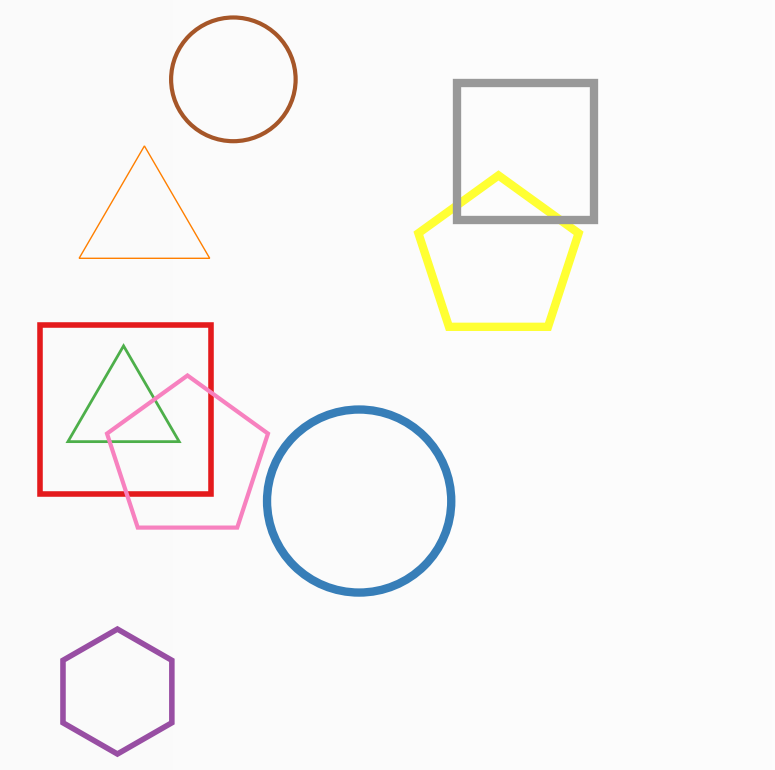[{"shape": "square", "thickness": 2, "radius": 0.55, "center": [0.162, 0.468]}, {"shape": "circle", "thickness": 3, "radius": 0.59, "center": [0.463, 0.349]}, {"shape": "triangle", "thickness": 1, "radius": 0.41, "center": [0.159, 0.468]}, {"shape": "hexagon", "thickness": 2, "radius": 0.41, "center": [0.152, 0.102]}, {"shape": "triangle", "thickness": 0.5, "radius": 0.49, "center": [0.186, 0.713]}, {"shape": "pentagon", "thickness": 3, "radius": 0.54, "center": [0.643, 0.663]}, {"shape": "circle", "thickness": 1.5, "radius": 0.4, "center": [0.301, 0.897]}, {"shape": "pentagon", "thickness": 1.5, "radius": 0.55, "center": [0.242, 0.403]}, {"shape": "square", "thickness": 3, "radius": 0.44, "center": [0.678, 0.803]}]